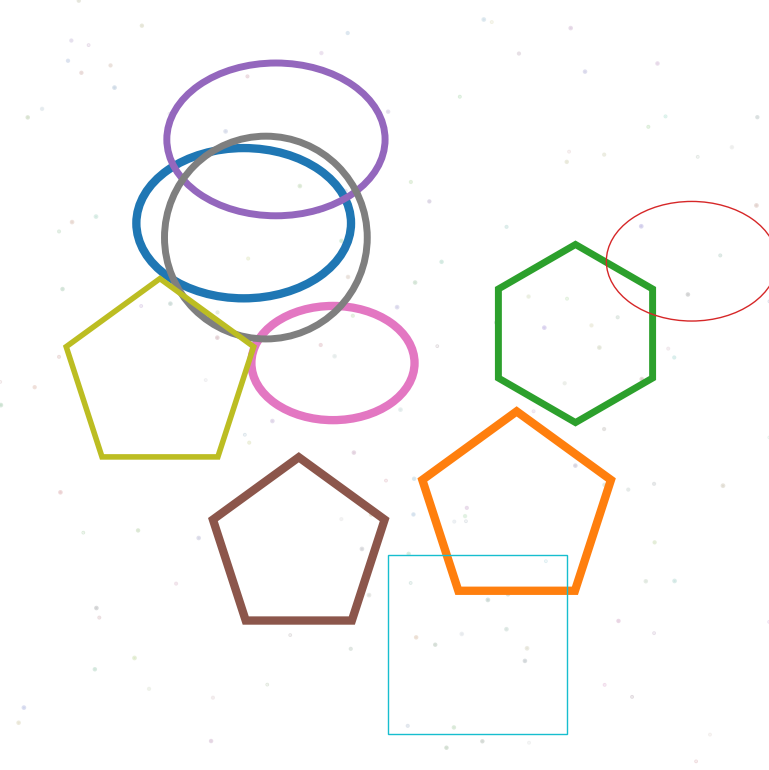[{"shape": "oval", "thickness": 3, "radius": 0.7, "center": [0.316, 0.71]}, {"shape": "pentagon", "thickness": 3, "radius": 0.64, "center": [0.671, 0.337]}, {"shape": "hexagon", "thickness": 2.5, "radius": 0.58, "center": [0.747, 0.567]}, {"shape": "oval", "thickness": 0.5, "radius": 0.55, "center": [0.898, 0.661]}, {"shape": "oval", "thickness": 2.5, "radius": 0.71, "center": [0.358, 0.819]}, {"shape": "pentagon", "thickness": 3, "radius": 0.59, "center": [0.388, 0.289]}, {"shape": "oval", "thickness": 3, "radius": 0.53, "center": [0.432, 0.529]}, {"shape": "circle", "thickness": 2.5, "radius": 0.66, "center": [0.345, 0.691]}, {"shape": "pentagon", "thickness": 2, "radius": 0.64, "center": [0.208, 0.51]}, {"shape": "square", "thickness": 0.5, "radius": 0.58, "center": [0.62, 0.163]}]